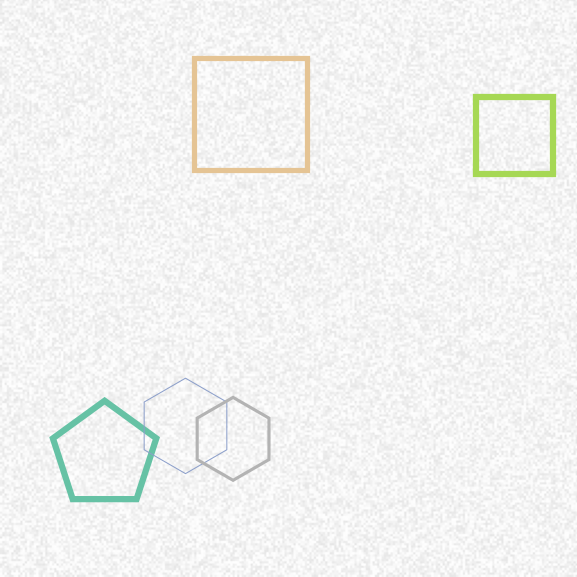[{"shape": "pentagon", "thickness": 3, "radius": 0.47, "center": [0.181, 0.211]}, {"shape": "hexagon", "thickness": 0.5, "radius": 0.41, "center": [0.321, 0.262]}, {"shape": "square", "thickness": 3, "radius": 0.33, "center": [0.891, 0.765]}, {"shape": "square", "thickness": 2.5, "radius": 0.49, "center": [0.433, 0.802]}, {"shape": "hexagon", "thickness": 1.5, "radius": 0.36, "center": [0.404, 0.239]}]